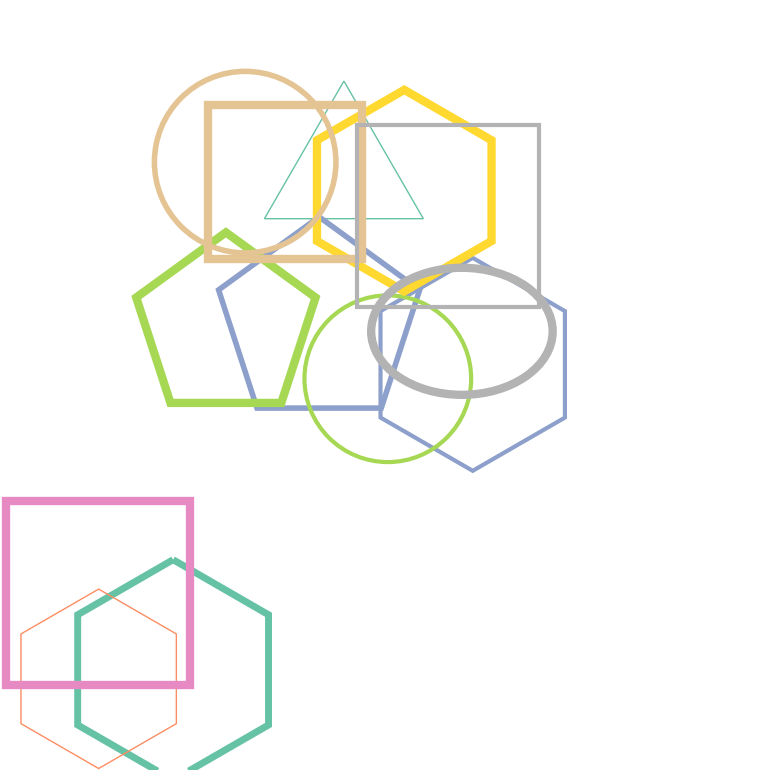[{"shape": "triangle", "thickness": 0.5, "radius": 0.6, "center": [0.447, 0.776]}, {"shape": "hexagon", "thickness": 2.5, "radius": 0.72, "center": [0.225, 0.13]}, {"shape": "hexagon", "thickness": 0.5, "radius": 0.58, "center": [0.128, 0.118]}, {"shape": "pentagon", "thickness": 2, "radius": 0.69, "center": [0.414, 0.581]}, {"shape": "hexagon", "thickness": 1.5, "radius": 0.69, "center": [0.614, 0.527]}, {"shape": "square", "thickness": 3, "radius": 0.6, "center": [0.127, 0.23]}, {"shape": "pentagon", "thickness": 3, "radius": 0.61, "center": [0.293, 0.576]}, {"shape": "circle", "thickness": 1.5, "radius": 0.54, "center": [0.504, 0.508]}, {"shape": "hexagon", "thickness": 3, "radius": 0.65, "center": [0.525, 0.752]}, {"shape": "circle", "thickness": 2, "radius": 0.59, "center": [0.318, 0.789]}, {"shape": "square", "thickness": 3, "radius": 0.5, "center": [0.371, 0.763]}, {"shape": "oval", "thickness": 3, "radius": 0.59, "center": [0.6, 0.57]}, {"shape": "square", "thickness": 1.5, "radius": 0.59, "center": [0.582, 0.719]}]